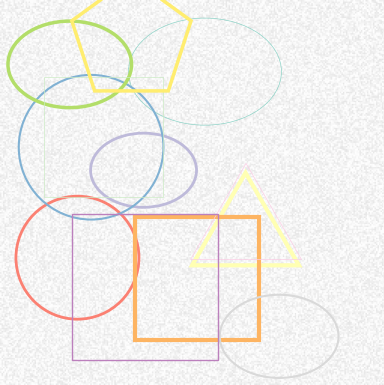[{"shape": "oval", "thickness": 0.5, "radius": 0.99, "center": [0.532, 0.814]}, {"shape": "triangle", "thickness": 3, "radius": 0.8, "center": [0.638, 0.391]}, {"shape": "oval", "thickness": 2, "radius": 0.69, "center": [0.373, 0.558]}, {"shape": "circle", "thickness": 2, "radius": 0.8, "center": [0.201, 0.331]}, {"shape": "circle", "thickness": 1.5, "radius": 0.94, "center": [0.237, 0.618]}, {"shape": "square", "thickness": 3, "radius": 0.8, "center": [0.512, 0.277]}, {"shape": "oval", "thickness": 2.5, "radius": 0.8, "center": [0.181, 0.833]}, {"shape": "triangle", "thickness": 0.5, "radius": 0.83, "center": [0.639, 0.409]}, {"shape": "oval", "thickness": 1.5, "radius": 0.77, "center": [0.725, 0.126]}, {"shape": "square", "thickness": 1, "radius": 0.95, "center": [0.376, 0.255]}, {"shape": "square", "thickness": 0.5, "radius": 0.78, "center": [0.269, 0.644]}, {"shape": "pentagon", "thickness": 2.5, "radius": 0.81, "center": [0.341, 0.896]}]